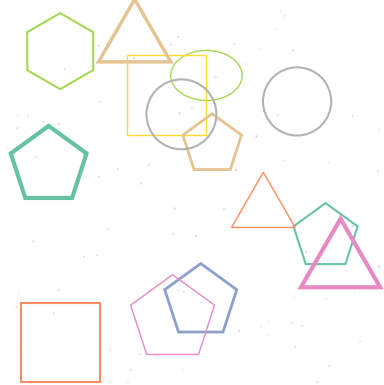[{"shape": "pentagon", "thickness": 1.5, "radius": 0.44, "center": [0.846, 0.385]}, {"shape": "pentagon", "thickness": 3, "radius": 0.52, "center": [0.126, 0.57]}, {"shape": "triangle", "thickness": 1, "radius": 0.48, "center": [0.684, 0.457]}, {"shape": "square", "thickness": 1.5, "radius": 0.51, "center": [0.158, 0.11]}, {"shape": "pentagon", "thickness": 2, "radius": 0.49, "center": [0.521, 0.217]}, {"shape": "triangle", "thickness": 3, "radius": 0.59, "center": [0.885, 0.313]}, {"shape": "pentagon", "thickness": 1, "radius": 0.57, "center": [0.448, 0.172]}, {"shape": "hexagon", "thickness": 1.5, "radius": 0.49, "center": [0.156, 0.867]}, {"shape": "oval", "thickness": 1, "radius": 0.46, "center": [0.536, 0.804]}, {"shape": "square", "thickness": 1, "radius": 0.52, "center": [0.432, 0.753]}, {"shape": "triangle", "thickness": 2.5, "radius": 0.54, "center": [0.35, 0.893]}, {"shape": "pentagon", "thickness": 2, "radius": 0.4, "center": [0.551, 0.624]}, {"shape": "circle", "thickness": 1.5, "radius": 0.44, "center": [0.772, 0.737]}, {"shape": "circle", "thickness": 1.5, "radius": 0.45, "center": [0.471, 0.703]}]